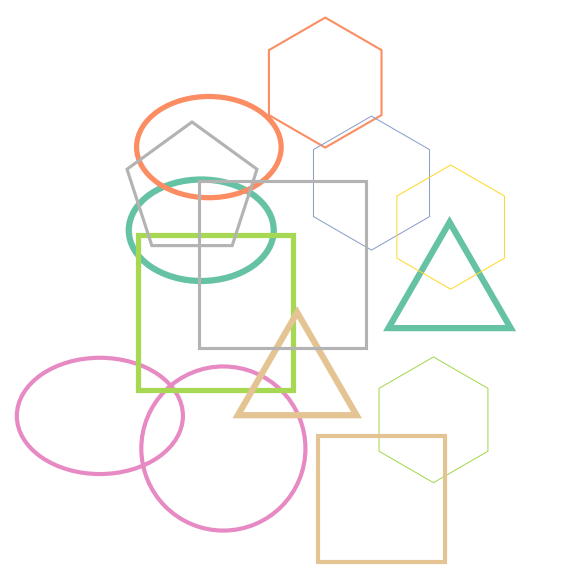[{"shape": "oval", "thickness": 3, "radius": 0.63, "center": [0.348, 0.6]}, {"shape": "triangle", "thickness": 3, "radius": 0.61, "center": [0.779, 0.492]}, {"shape": "hexagon", "thickness": 1, "radius": 0.56, "center": [0.563, 0.856]}, {"shape": "oval", "thickness": 2.5, "radius": 0.63, "center": [0.362, 0.744]}, {"shape": "hexagon", "thickness": 0.5, "radius": 0.58, "center": [0.643, 0.682]}, {"shape": "circle", "thickness": 2, "radius": 0.71, "center": [0.387, 0.222]}, {"shape": "oval", "thickness": 2, "radius": 0.72, "center": [0.173, 0.279]}, {"shape": "square", "thickness": 2.5, "radius": 0.67, "center": [0.373, 0.458]}, {"shape": "hexagon", "thickness": 0.5, "radius": 0.54, "center": [0.751, 0.272]}, {"shape": "hexagon", "thickness": 0.5, "radius": 0.54, "center": [0.78, 0.606]}, {"shape": "triangle", "thickness": 3, "radius": 0.59, "center": [0.515, 0.339]}, {"shape": "square", "thickness": 2, "radius": 0.55, "center": [0.661, 0.135]}, {"shape": "pentagon", "thickness": 1.5, "radius": 0.59, "center": [0.332, 0.67]}, {"shape": "square", "thickness": 1.5, "radius": 0.72, "center": [0.489, 0.541]}]